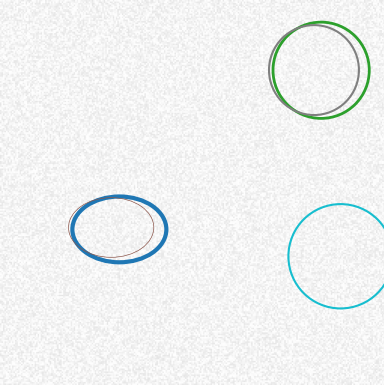[{"shape": "oval", "thickness": 3, "radius": 0.61, "center": [0.31, 0.404]}, {"shape": "circle", "thickness": 2, "radius": 0.63, "center": [0.834, 0.817]}, {"shape": "oval", "thickness": 0.5, "radius": 0.55, "center": [0.289, 0.409]}, {"shape": "circle", "thickness": 1.5, "radius": 0.58, "center": [0.815, 0.818]}, {"shape": "circle", "thickness": 1.5, "radius": 0.68, "center": [0.885, 0.334]}]